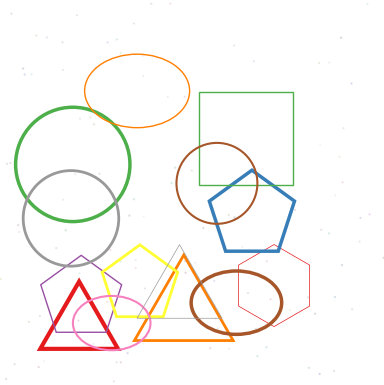[{"shape": "triangle", "thickness": 3, "radius": 0.58, "center": [0.206, 0.152]}, {"shape": "hexagon", "thickness": 0.5, "radius": 0.53, "center": [0.712, 0.258]}, {"shape": "pentagon", "thickness": 2.5, "radius": 0.58, "center": [0.654, 0.442]}, {"shape": "square", "thickness": 1, "radius": 0.61, "center": [0.639, 0.641]}, {"shape": "circle", "thickness": 2.5, "radius": 0.74, "center": [0.189, 0.573]}, {"shape": "pentagon", "thickness": 1, "radius": 0.55, "center": [0.211, 0.226]}, {"shape": "triangle", "thickness": 2, "radius": 0.74, "center": [0.477, 0.19]}, {"shape": "oval", "thickness": 1, "radius": 0.68, "center": [0.356, 0.764]}, {"shape": "pentagon", "thickness": 2, "radius": 0.52, "center": [0.363, 0.261]}, {"shape": "oval", "thickness": 2.5, "radius": 0.59, "center": [0.614, 0.214]}, {"shape": "circle", "thickness": 1.5, "radius": 0.53, "center": [0.563, 0.524]}, {"shape": "oval", "thickness": 1.5, "radius": 0.5, "center": [0.29, 0.161]}, {"shape": "circle", "thickness": 2, "radius": 0.62, "center": [0.184, 0.433]}, {"shape": "triangle", "thickness": 0.5, "radius": 0.64, "center": [0.466, 0.237]}]